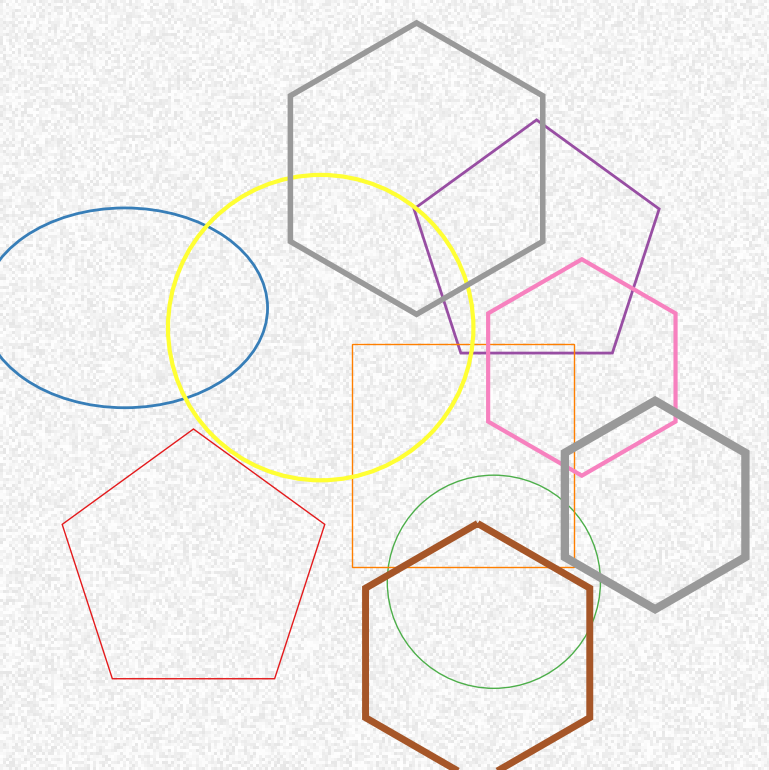[{"shape": "pentagon", "thickness": 0.5, "radius": 0.9, "center": [0.251, 0.264]}, {"shape": "oval", "thickness": 1, "radius": 0.93, "center": [0.162, 0.6]}, {"shape": "circle", "thickness": 0.5, "radius": 0.69, "center": [0.641, 0.244]}, {"shape": "pentagon", "thickness": 1, "radius": 0.84, "center": [0.697, 0.677]}, {"shape": "square", "thickness": 0.5, "radius": 0.72, "center": [0.601, 0.408]}, {"shape": "circle", "thickness": 1.5, "radius": 0.99, "center": [0.416, 0.575]}, {"shape": "hexagon", "thickness": 2.5, "radius": 0.84, "center": [0.62, 0.152]}, {"shape": "hexagon", "thickness": 1.5, "radius": 0.7, "center": [0.756, 0.523]}, {"shape": "hexagon", "thickness": 2, "radius": 0.95, "center": [0.541, 0.781]}, {"shape": "hexagon", "thickness": 3, "radius": 0.68, "center": [0.851, 0.344]}]